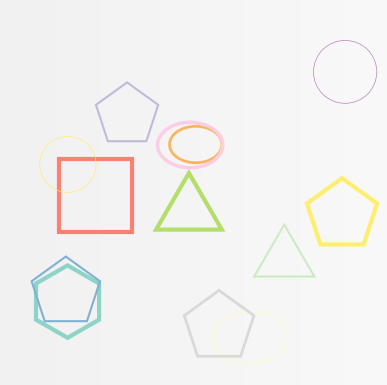[{"shape": "hexagon", "thickness": 3, "radius": 0.47, "center": [0.174, 0.217]}, {"shape": "oval", "thickness": 0.5, "radius": 0.48, "center": [0.646, 0.124]}, {"shape": "pentagon", "thickness": 1.5, "radius": 0.42, "center": [0.328, 0.702]}, {"shape": "square", "thickness": 3, "radius": 0.47, "center": [0.247, 0.492]}, {"shape": "pentagon", "thickness": 1.5, "radius": 0.46, "center": [0.17, 0.241]}, {"shape": "oval", "thickness": 2, "radius": 0.34, "center": [0.505, 0.625]}, {"shape": "triangle", "thickness": 3, "radius": 0.49, "center": [0.488, 0.453]}, {"shape": "oval", "thickness": 2.5, "radius": 0.42, "center": [0.491, 0.623]}, {"shape": "pentagon", "thickness": 2, "radius": 0.47, "center": [0.565, 0.151]}, {"shape": "circle", "thickness": 0.5, "radius": 0.41, "center": [0.891, 0.813]}, {"shape": "triangle", "thickness": 1.5, "radius": 0.45, "center": [0.734, 0.327]}, {"shape": "pentagon", "thickness": 3, "radius": 0.48, "center": [0.883, 0.442]}, {"shape": "circle", "thickness": 0.5, "radius": 0.36, "center": [0.175, 0.573]}]